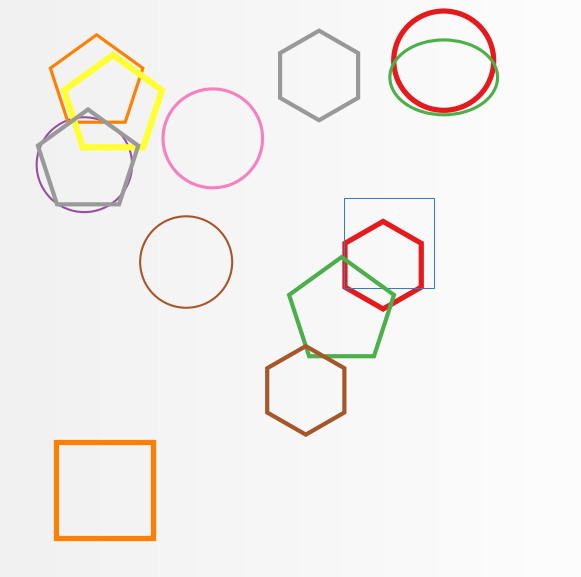[{"shape": "hexagon", "thickness": 2.5, "radius": 0.38, "center": [0.659, 0.54]}, {"shape": "circle", "thickness": 2.5, "radius": 0.43, "center": [0.763, 0.894]}, {"shape": "square", "thickness": 0.5, "radius": 0.39, "center": [0.669, 0.578]}, {"shape": "oval", "thickness": 1.5, "radius": 0.46, "center": [0.763, 0.865]}, {"shape": "pentagon", "thickness": 2, "radius": 0.47, "center": [0.588, 0.459]}, {"shape": "circle", "thickness": 1, "radius": 0.41, "center": [0.145, 0.714]}, {"shape": "pentagon", "thickness": 1.5, "radius": 0.42, "center": [0.166, 0.855]}, {"shape": "square", "thickness": 2.5, "radius": 0.42, "center": [0.18, 0.151]}, {"shape": "pentagon", "thickness": 3, "radius": 0.44, "center": [0.195, 0.816]}, {"shape": "hexagon", "thickness": 2, "radius": 0.38, "center": [0.526, 0.323]}, {"shape": "circle", "thickness": 1, "radius": 0.4, "center": [0.32, 0.545]}, {"shape": "circle", "thickness": 1.5, "radius": 0.43, "center": [0.366, 0.76]}, {"shape": "pentagon", "thickness": 2, "radius": 0.45, "center": [0.151, 0.719]}, {"shape": "hexagon", "thickness": 2, "radius": 0.39, "center": [0.549, 0.868]}]